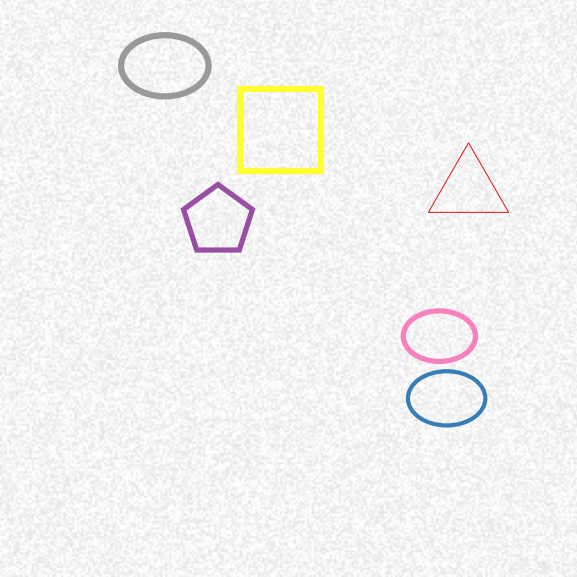[{"shape": "triangle", "thickness": 0.5, "radius": 0.4, "center": [0.811, 0.672]}, {"shape": "oval", "thickness": 2, "radius": 0.34, "center": [0.773, 0.309]}, {"shape": "pentagon", "thickness": 2.5, "radius": 0.31, "center": [0.377, 0.617]}, {"shape": "square", "thickness": 3, "radius": 0.35, "center": [0.486, 0.774]}, {"shape": "oval", "thickness": 2.5, "radius": 0.31, "center": [0.761, 0.417]}, {"shape": "oval", "thickness": 3, "radius": 0.38, "center": [0.285, 0.885]}]